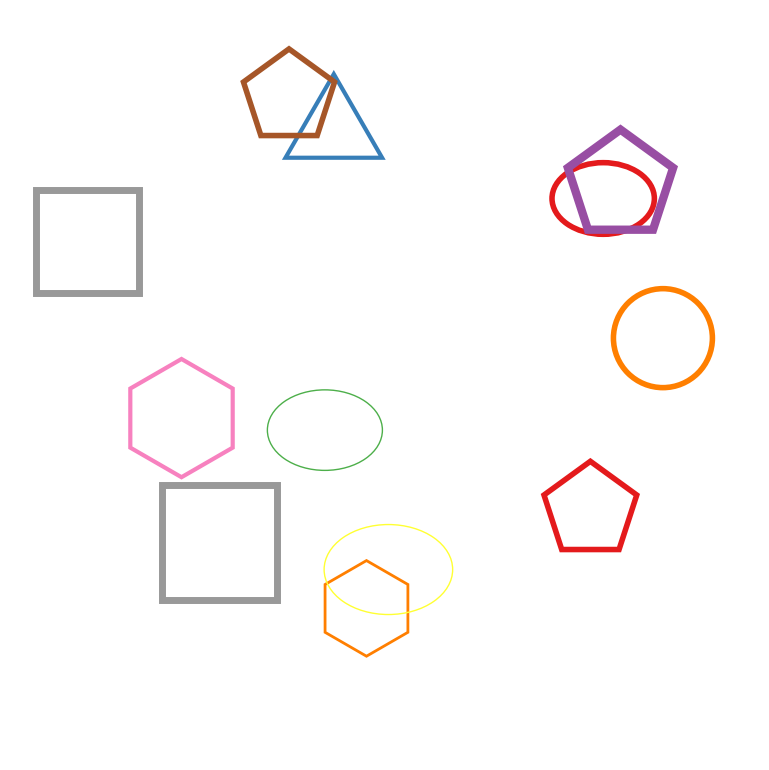[{"shape": "pentagon", "thickness": 2, "radius": 0.32, "center": [0.767, 0.338]}, {"shape": "oval", "thickness": 2, "radius": 0.33, "center": [0.783, 0.742]}, {"shape": "triangle", "thickness": 1.5, "radius": 0.36, "center": [0.434, 0.831]}, {"shape": "oval", "thickness": 0.5, "radius": 0.37, "center": [0.422, 0.441]}, {"shape": "pentagon", "thickness": 3, "radius": 0.36, "center": [0.806, 0.76]}, {"shape": "hexagon", "thickness": 1, "radius": 0.31, "center": [0.476, 0.21]}, {"shape": "circle", "thickness": 2, "radius": 0.32, "center": [0.861, 0.561]}, {"shape": "oval", "thickness": 0.5, "radius": 0.42, "center": [0.504, 0.26]}, {"shape": "pentagon", "thickness": 2, "radius": 0.31, "center": [0.375, 0.874]}, {"shape": "hexagon", "thickness": 1.5, "radius": 0.38, "center": [0.236, 0.457]}, {"shape": "square", "thickness": 2.5, "radius": 0.38, "center": [0.285, 0.295]}, {"shape": "square", "thickness": 2.5, "radius": 0.33, "center": [0.114, 0.686]}]